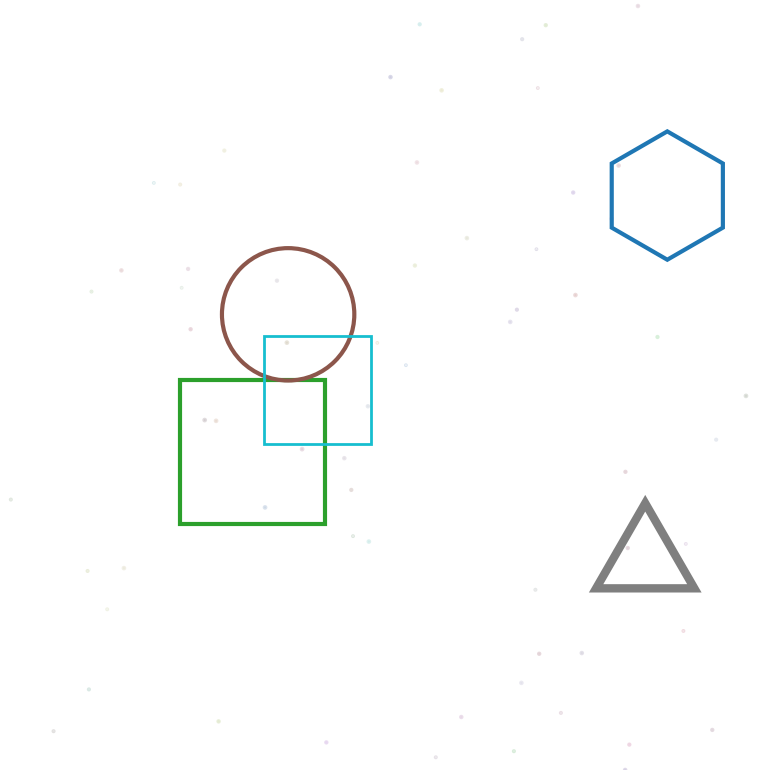[{"shape": "hexagon", "thickness": 1.5, "radius": 0.42, "center": [0.867, 0.746]}, {"shape": "square", "thickness": 1.5, "radius": 0.47, "center": [0.328, 0.413]}, {"shape": "circle", "thickness": 1.5, "radius": 0.43, "center": [0.374, 0.592]}, {"shape": "triangle", "thickness": 3, "radius": 0.37, "center": [0.838, 0.273]}, {"shape": "square", "thickness": 1, "radius": 0.35, "center": [0.413, 0.494]}]